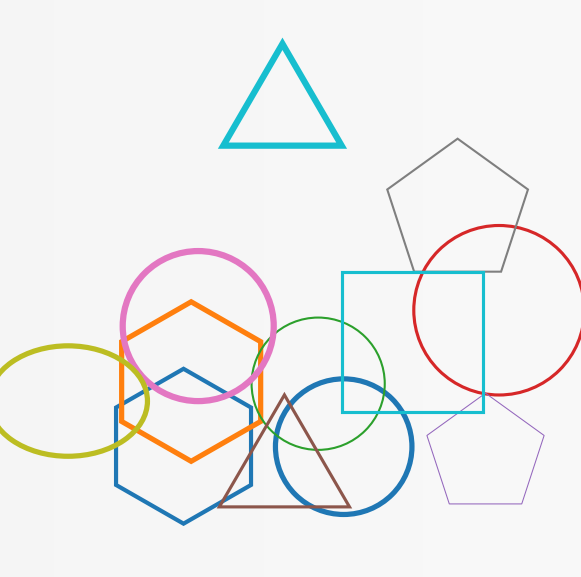[{"shape": "hexagon", "thickness": 2, "radius": 0.67, "center": [0.316, 0.226]}, {"shape": "circle", "thickness": 2.5, "radius": 0.59, "center": [0.591, 0.226]}, {"shape": "hexagon", "thickness": 2.5, "radius": 0.69, "center": [0.329, 0.338]}, {"shape": "circle", "thickness": 1, "radius": 0.57, "center": [0.547, 0.335]}, {"shape": "circle", "thickness": 1.5, "radius": 0.73, "center": [0.859, 0.462]}, {"shape": "pentagon", "thickness": 0.5, "radius": 0.53, "center": [0.835, 0.212]}, {"shape": "triangle", "thickness": 1.5, "radius": 0.65, "center": [0.489, 0.186]}, {"shape": "circle", "thickness": 3, "radius": 0.65, "center": [0.341, 0.434]}, {"shape": "pentagon", "thickness": 1, "radius": 0.64, "center": [0.787, 0.632]}, {"shape": "oval", "thickness": 2.5, "radius": 0.68, "center": [0.117, 0.305]}, {"shape": "triangle", "thickness": 3, "radius": 0.59, "center": [0.486, 0.806]}, {"shape": "square", "thickness": 1.5, "radius": 0.61, "center": [0.709, 0.407]}]